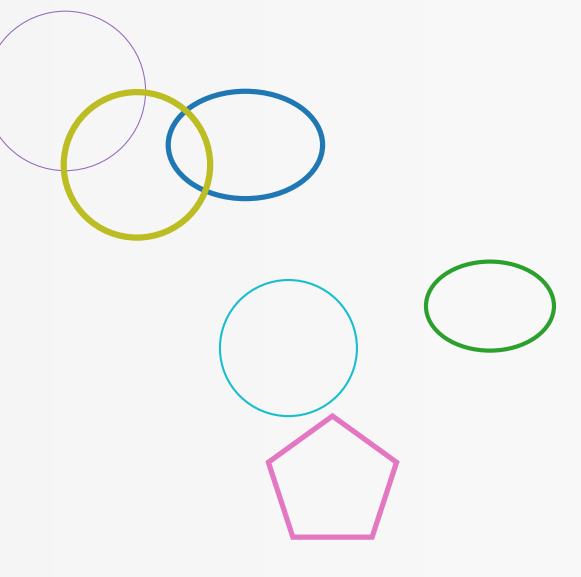[{"shape": "oval", "thickness": 2.5, "radius": 0.66, "center": [0.422, 0.748]}, {"shape": "oval", "thickness": 2, "radius": 0.55, "center": [0.843, 0.469]}, {"shape": "circle", "thickness": 0.5, "radius": 0.69, "center": [0.112, 0.842]}, {"shape": "pentagon", "thickness": 2.5, "radius": 0.58, "center": [0.572, 0.163]}, {"shape": "circle", "thickness": 3, "radius": 0.63, "center": [0.236, 0.714]}, {"shape": "circle", "thickness": 1, "radius": 0.59, "center": [0.496, 0.396]}]